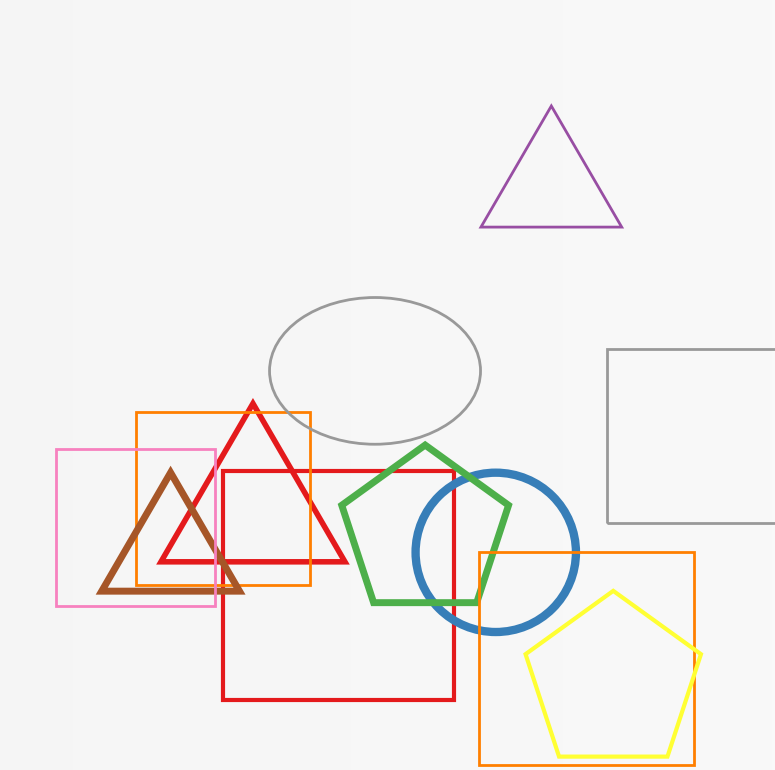[{"shape": "triangle", "thickness": 2, "radius": 0.69, "center": [0.326, 0.339]}, {"shape": "square", "thickness": 1.5, "radius": 0.74, "center": [0.437, 0.239]}, {"shape": "circle", "thickness": 3, "radius": 0.52, "center": [0.64, 0.283]}, {"shape": "pentagon", "thickness": 2.5, "radius": 0.57, "center": [0.549, 0.309]}, {"shape": "triangle", "thickness": 1, "radius": 0.52, "center": [0.711, 0.757]}, {"shape": "square", "thickness": 1, "radius": 0.56, "center": [0.288, 0.353]}, {"shape": "square", "thickness": 1, "radius": 0.69, "center": [0.757, 0.144]}, {"shape": "pentagon", "thickness": 1.5, "radius": 0.59, "center": [0.791, 0.114]}, {"shape": "triangle", "thickness": 2.5, "radius": 0.51, "center": [0.22, 0.284]}, {"shape": "square", "thickness": 1, "radius": 0.51, "center": [0.175, 0.314]}, {"shape": "square", "thickness": 1, "radius": 0.57, "center": [0.896, 0.433]}, {"shape": "oval", "thickness": 1, "radius": 0.68, "center": [0.484, 0.518]}]